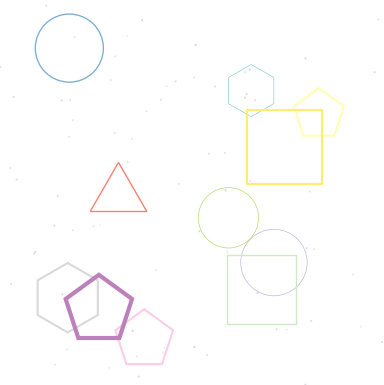[{"shape": "hexagon", "thickness": 0.5, "radius": 0.34, "center": [0.652, 0.765]}, {"shape": "pentagon", "thickness": 1.5, "radius": 0.34, "center": [0.828, 0.703]}, {"shape": "circle", "thickness": 0.5, "radius": 0.43, "center": [0.712, 0.318]}, {"shape": "triangle", "thickness": 1, "radius": 0.42, "center": [0.308, 0.493]}, {"shape": "circle", "thickness": 1, "radius": 0.44, "center": [0.18, 0.875]}, {"shape": "circle", "thickness": 0.5, "radius": 0.39, "center": [0.593, 0.434]}, {"shape": "pentagon", "thickness": 1.5, "radius": 0.39, "center": [0.375, 0.118]}, {"shape": "hexagon", "thickness": 1.5, "radius": 0.45, "center": [0.176, 0.227]}, {"shape": "pentagon", "thickness": 3, "radius": 0.45, "center": [0.257, 0.195]}, {"shape": "square", "thickness": 1, "radius": 0.45, "center": [0.68, 0.248]}, {"shape": "square", "thickness": 1.5, "radius": 0.49, "center": [0.739, 0.618]}]